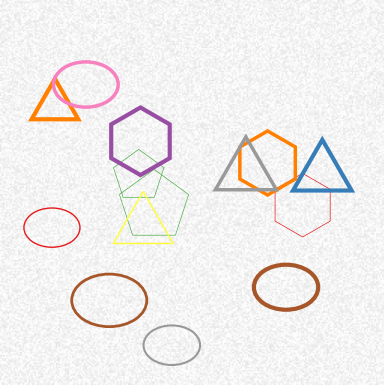[{"shape": "oval", "thickness": 1, "radius": 0.36, "center": [0.135, 0.409]}, {"shape": "hexagon", "thickness": 0.5, "radius": 0.41, "center": [0.786, 0.467]}, {"shape": "triangle", "thickness": 3, "radius": 0.44, "center": [0.837, 0.549]}, {"shape": "pentagon", "thickness": 0.5, "radius": 0.47, "center": [0.4, 0.466]}, {"shape": "pentagon", "thickness": 0.5, "radius": 0.34, "center": [0.36, 0.543]}, {"shape": "hexagon", "thickness": 3, "radius": 0.44, "center": [0.365, 0.633]}, {"shape": "triangle", "thickness": 3, "radius": 0.35, "center": [0.143, 0.725]}, {"shape": "hexagon", "thickness": 2.5, "radius": 0.42, "center": [0.695, 0.577]}, {"shape": "triangle", "thickness": 1, "radius": 0.45, "center": [0.372, 0.413]}, {"shape": "oval", "thickness": 2, "radius": 0.49, "center": [0.284, 0.22]}, {"shape": "oval", "thickness": 3, "radius": 0.42, "center": [0.743, 0.254]}, {"shape": "oval", "thickness": 2.5, "radius": 0.42, "center": [0.223, 0.78]}, {"shape": "triangle", "thickness": 2.5, "radius": 0.46, "center": [0.639, 0.553]}, {"shape": "oval", "thickness": 1.5, "radius": 0.37, "center": [0.446, 0.103]}]